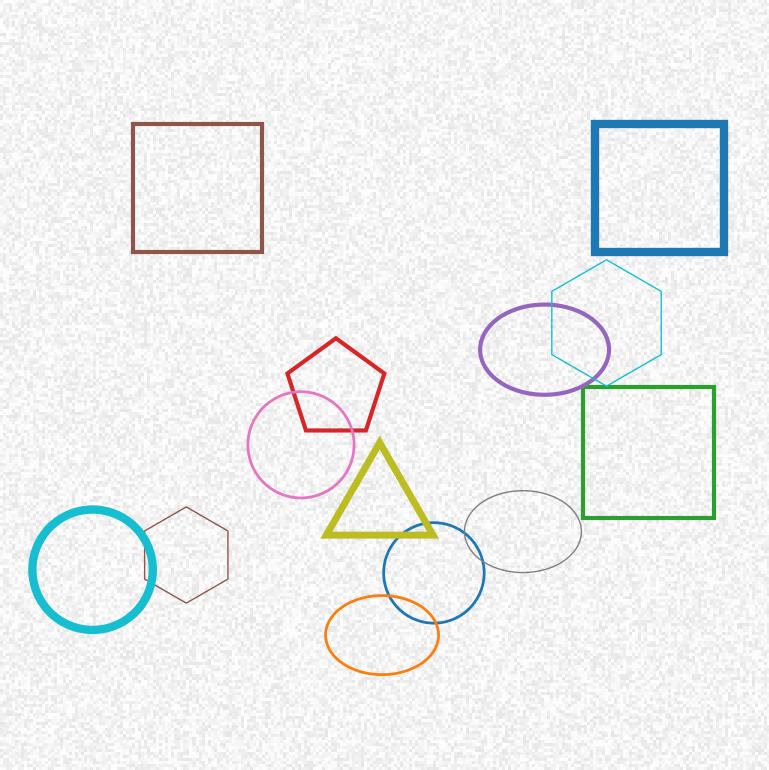[{"shape": "square", "thickness": 3, "radius": 0.42, "center": [0.856, 0.756]}, {"shape": "circle", "thickness": 1, "radius": 0.33, "center": [0.564, 0.256]}, {"shape": "oval", "thickness": 1, "radius": 0.37, "center": [0.496, 0.175]}, {"shape": "square", "thickness": 1.5, "radius": 0.43, "center": [0.842, 0.413]}, {"shape": "pentagon", "thickness": 1.5, "radius": 0.33, "center": [0.436, 0.494]}, {"shape": "oval", "thickness": 1.5, "radius": 0.42, "center": [0.707, 0.546]}, {"shape": "hexagon", "thickness": 0.5, "radius": 0.31, "center": [0.242, 0.279]}, {"shape": "square", "thickness": 1.5, "radius": 0.42, "center": [0.257, 0.756]}, {"shape": "circle", "thickness": 1, "radius": 0.34, "center": [0.391, 0.422]}, {"shape": "oval", "thickness": 0.5, "radius": 0.38, "center": [0.679, 0.31]}, {"shape": "triangle", "thickness": 2.5, "radius": 0.4, "center": [0.493, 0.345]}, {"shape": "circle", "thickness": 3, "radius": 0.39, "center": [0.12, 0.26]}, {"shape": "hexagon", "thickness": 0.5, "radius": 0.41, "center": [0.788, 0.581]}]